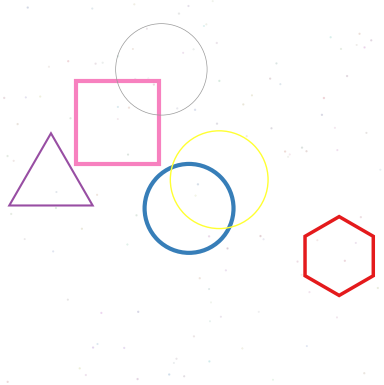[{"shape": "hexagon", "thickness": 2.5, "radius": 0.51, "center": [0.881, 0.335]}, {"shape": "circle", "thickness": 3, "radius": 0.58, "center": [0.491, 0.459]}, {"shape": "triangle", "thickness": 1.5, "radius": 0.63, "center": [0.132, 0.529]}, {"shape": "circle", "thickness": 1, "radius": 0.63, "center": [0.569, 0.533]}, {"shape": "square", "thickness": 3, "radius": 0.54, "center": [0.305, 0.682]}, {"shape": "circle", "thickness": 0.5, "radius": 0.59, "center": [0.419, 0.82]}]